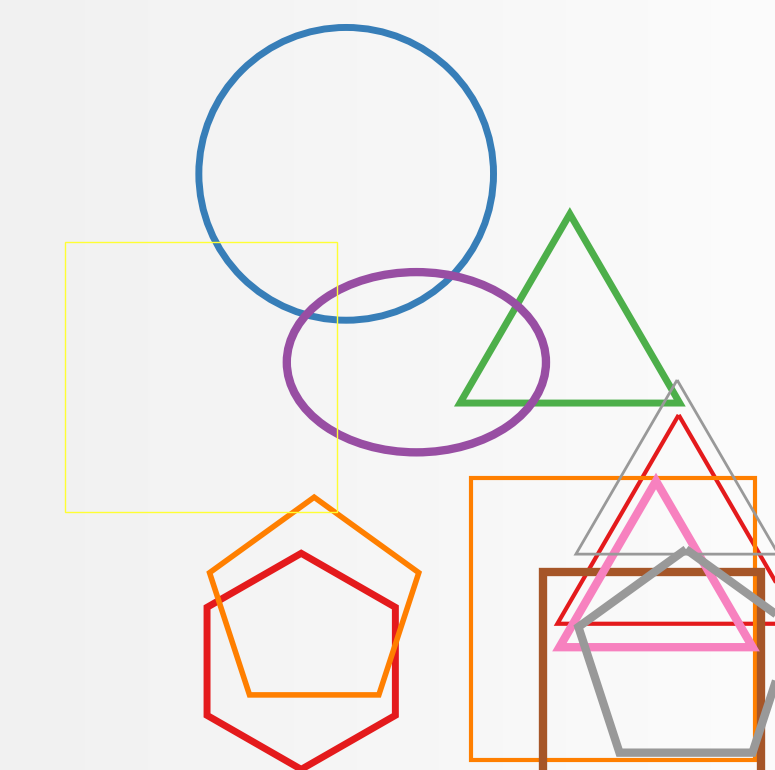[{"shape": "hexagon", "thickness": 2.5, "radius": 0.7, "center": [0.389, 0.141]}, {"shape": "triangle", "thickness": 1.5, "radius": 0.9, "center": [0.876, 0.28]}, {"shape": "circle", "thickness": 2.5, "radius": 0.95, "center": [0.447, 0.774]}, {"shape": "triangle", "thickness": 2.5, "radius": 0.82, "center": [0.735, 0.558]}, {"shape": "oval", "thickness": 3, "radius": 0.84, "center": [0.537, 0.53]}, {"shape": "square", "thickness": 1.5, "radius": 0.92, "center": [0.791, 0.196]}, {"shape": "pentagon", "thickness": 2, "radius": 0.71, "center": [0.405, 0.212]}, {"shape": "square", "thickness": 0.5, "radius": 0.88, "center": [0.259, 0.511]}, {"shape": "square", "thickness": 3, "radius": 0.71, "center": [0.841, 0.117]}, {"shape": "triangle", "thickness": 3, "radius": 0.72, "center": [0.846, 0.231]}, {"shape": "triangle", "thickness": 1, "radius": 0.75, "center": [0.874, 0.356]}, {"shape": "pentagon", "thickness": 3, "radius": 0.73, "center": [0.885, 0.141]}]